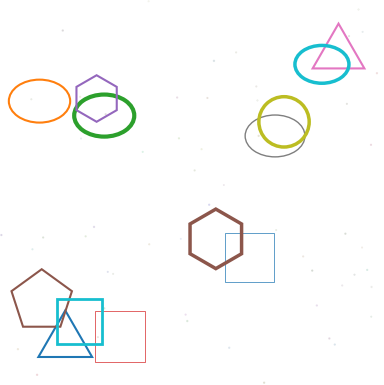[{"shape": "square", "thickness": 0.5, "radius": 0.32, "center": [0.648, 0.331]}, {"shape": "triangle", "thickness": 1.5, "radius": 0.4, "center": [0.17, 0.113]}, {"shape": "oval", "thickness": 1.5, "radius": 0.4, "center": [0.103, 0.737]}, {"shape": "oval", "thickness": 3, "radius": 0.39, "center": [0.271, 0.7]}, {"shape": "square", "thickness": 0.5, "radius": 0.33, "center": [0.313, 0.126]}, {"shape": "hexagon", "thickness": 1.5, "radius": 0.3, "center": [0.251, 0.744]}, {"shape": "pentagon", "thickness": 1.5, "radius": 0.41, "center": [0.108, 0.218]}, {"shape": "hexagon", "thickness": 2.5, "radius": 0.39, "center": [0.561, 0.38]}, {"shape": "triangle", "thickness": 1.5, "radius": 0.39, "center": [0.879, 0.861]}, {"shape": "oval", "thickness": 1, "radius": 0.39, "center": [0.714, 0.647]}, {"shape": "circle", "thickness": 2.5, "radius": 0.33, "center": [0.738, 0.684]}, {"shape": "square", "thickness": 2, "radius": 0.29, "center": [0.207, 0.166]}, {"shape": "oval", "thickness": 2.5, "radius": 0.35, "center": [0.836, 0.833]}]